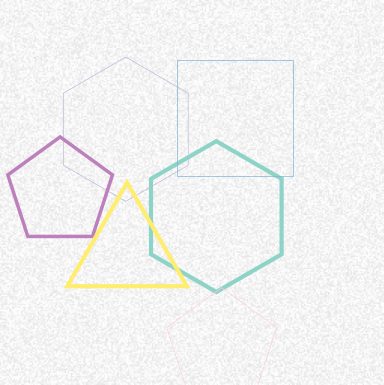[{"shape": "hexagon", "thickness": 3, "radius": 0.98, "center": [0.562, 0.437]}, {"shape": "hexagon", "thickness": 0.5, "radius": 0.94, "center": [0.327, 0.664]}, {"shape": "square", "thickness": 0.5, "radius": 0.75, "center": [0.61, 0.694]}, {"shape": "pentagon", "thickness": 0.5, "radius": 0.75, "center": [0.576, 0.103]}, {"shape": "pentagon", "thickness": 2.5, "radius": 0.71, "center": [0.156, 0.501]}, {"shape": "triangle", "thickness": 3, "radius": 0.9, "center": [0.33, 0.346]}]